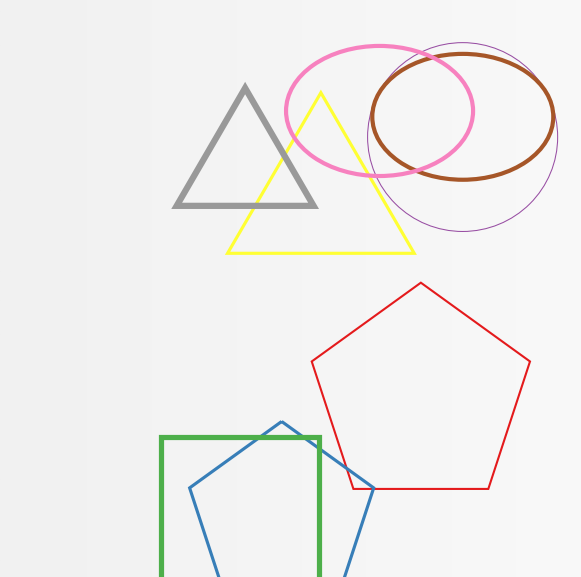[{"shape": "pentagon", "thickness": 1, "radius": 0.99, "center": [0.724, 0.312]}, {"shape": "pentagon", "thickness": 1.5, "radius": 0.83, "center": [0.485, 0.103]}, {"shape": "square", "thickness": 2.5, "radius": 0.68, "center": [0.413, 0.107]}, {"shape": "circle", "thickness": 0.5, "radius": 0.82, "center": [0.796, 0.762]}, {"shape": "triangle", "thickness": 1.5, "radius": 0.93, "center": [0.552, 0.653]}, {"shape": "oval", "thickness": 2, "radius": 0.78, "center": [0.796, 0.797]}, {"shape": "oval", "thickness": 2, "radius": 0.8, "center": [0.653, 0.807]}, {"shape": "triangle", "thickness": 3, "radius": 0.68, "center": [0.422, 0.711]}]